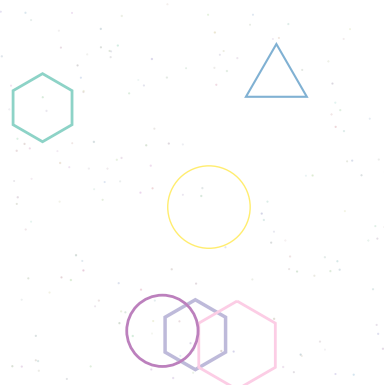[{"shape": "hexagon", "thickness": 2, "radius": 0.44, "center": [0.111, 0.72]}, {"shape": "hexagon", "thickness": 2.5, "radius": 0.45, "center": [0.507, 0.131]}, {"shape": "triangle", "thickness": 1.5, "radius": 0.46, "center": [0.718, 0.794]}, {"shape": "hexagon", "thickness": 2, "radius": 0.57, "center": [0.616, 0.103]}, {"shape": "circle", "thickness": 2, "radius": 0.46, "center": [0.422, 0.141]}, {"shape": "circle", "thickness": 1, "radius": 0.54, "center": [0.543, 0.462]}]